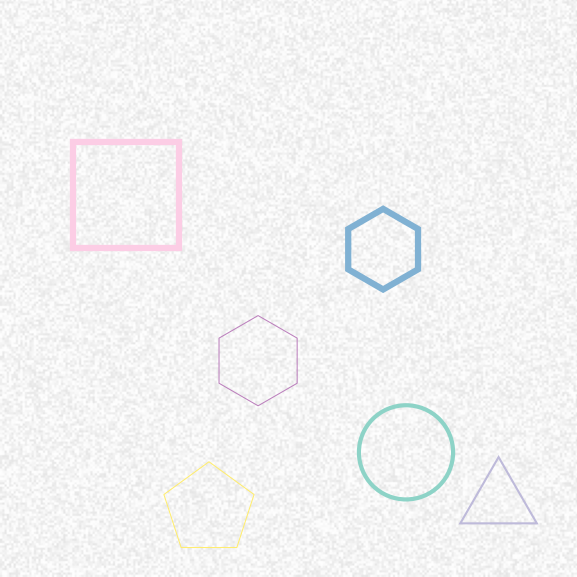[{"shape": "circle", "thickness": 2, "radius": 0.41, "center": [0.703, 0.216]}, {"shape": "triangle", "thickness": 1, "radius": 0.38, "center": [0.863, 0.131]}, {"shape": "hexagon", "thickness": 3, "radius": 0.35, "center": [0.663, 0.568]}, {"shape": "square", "thickness": 3, "radius": 0.46, "center": [0.218, 0.662]}, {"shape": "hexagon", "thickness": 0.5, "radius": 0.39, "center": [0.447, 0.375]}, {"shape": "pentagon", "thickness": 0.5, "radius": 0.41, "center": [0.362, 0.117]}]